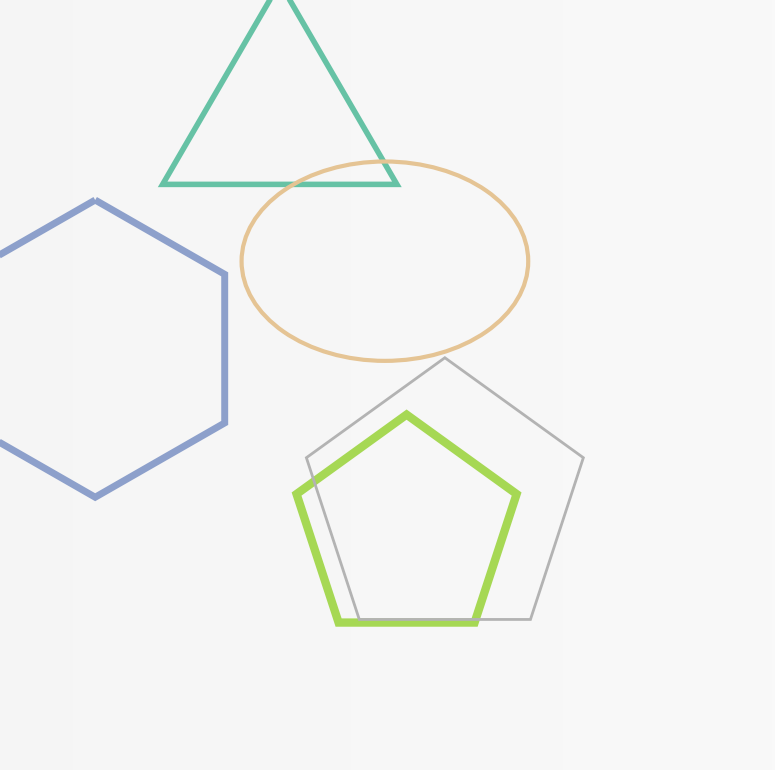[{"shape": "triangle", "thickness": 2, "radius": 0.87, "center": [0.361, 0.848]}, {"shape": "hexagon", "thickness": 2.5, "radius": 0.96, "center": [0.123, 0.547]}, {"shape": "pentagon", "thickness": 3, "radius": 0.75, "center": [0.525, 0.312]}, {"shape": "oval", "thickness": 1.5, "radius": 0.92, "center": [0.497, 0.661]}, {"shape": "pentagon", "thickness": 1, "radius": 0.94, "center": [0.574, 0.348]}]